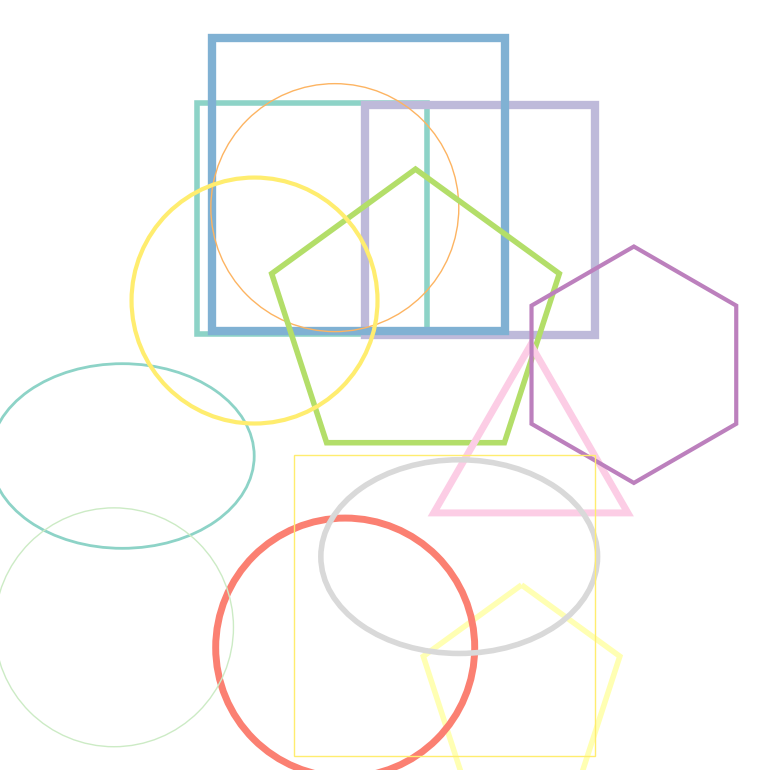[{"shape": "square", "thickness": 2, "radius": 0.75, "center": [0.405, 0.716]}, {"shape": "oval", "thickness": 1, "radius": 0.86, "center": [0.159, 0.408]}, {"shape": "pentagon", "thickness": 2, "radius": 0.67, "center": [0.677, 0.106]}, {"shape": "square", "thickness": 3, "radius": 0.75, "center": [0.623, 0.715]}, {"shape": "circle", "thickness": 2.5, "radius": 0.84, "center": [0.448, 0.159]}, {"shape": "square", "thickness": 3, "radius": 0.95, "center": [0.466, 0.761]}, {"shape": "circle", "thickness": 0.5, "radius": 0.81, "center": [0.435, 0.73]}, {"shape": "pentagon", "thickness": 2, "radius": 0.98, "center": [0.54, 0.584]}, {"shape": "triangle", "thickness": 2.5, "radius": 0.73, "center": [0.689, 0.407]}, {"shape": "oval", "thickness": 2, "radius": 0.9, "center": [0.596, 0.277]}, {"shape": "hexagon", "thickness": 1.5, "radius": 0.77, "center": [0.823, 0.526]}, {"shape": "circle", "thickness": 0.5, "radius": 0.78, "center": [0.148, 0.185]}, {"shape": "circle", "thickness": 1.5, "radius": 0.8, "center": [0.331, 0.61]}, {"shape": "square", "thickness": 0.5, "radius": 0.98, "center": [0.577, 0.213]}]